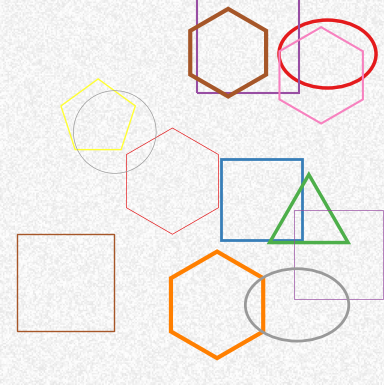[{"shape": "hexagon", "thickness": 0.5, "radius": 0.69, "center": [0.448, 0.53]}, {"shape": "oval", "thickness": 2.5, "radius": 0.63, "center": [0.851, 0.86]}, {"shape": "square", "thickness": 2, "radius": 0.52, "center": [0.679, 0.482]}, {"shape": "triangle", "thickness": 2.5, "radius": 0.59, "center": [0.802, 0.429]}, {"shape": "square", "thickness": 0.5, "radius": 0.58, "center": [0.88, 0.339]}, {"shape": "square", "thickness": 1.5, "radius": 0.67, "center": [0.644, 0.892]}, {"shape": "hexagon", "thickness": 3, "radius": 0.69, "center": [0.564, 0.208]}, {"shape": "pentagon", "thickness": 1, "radius": 0.51, "center": [0.255, 0.694]}, {"shape": "hexagon", "thickness": 3, "radius": 0.57, "center": [0.593, 0.863]}, {"shape": "square", "thickness": 1, "radius": 0.63, "center": [0.17, 0.266]}, {"shape": "hexagon", "thickness": 1.5, "radius": 0.63, "center": [0.834, 0.804]}, {"shape": "oval", "thickness": 2, "radius": 0.67, "center": [0.772, 0.208]}, {"shape": "circle", "thickness": 0.5, "radius": 0.54, "center": [0.298, 0.657]}]